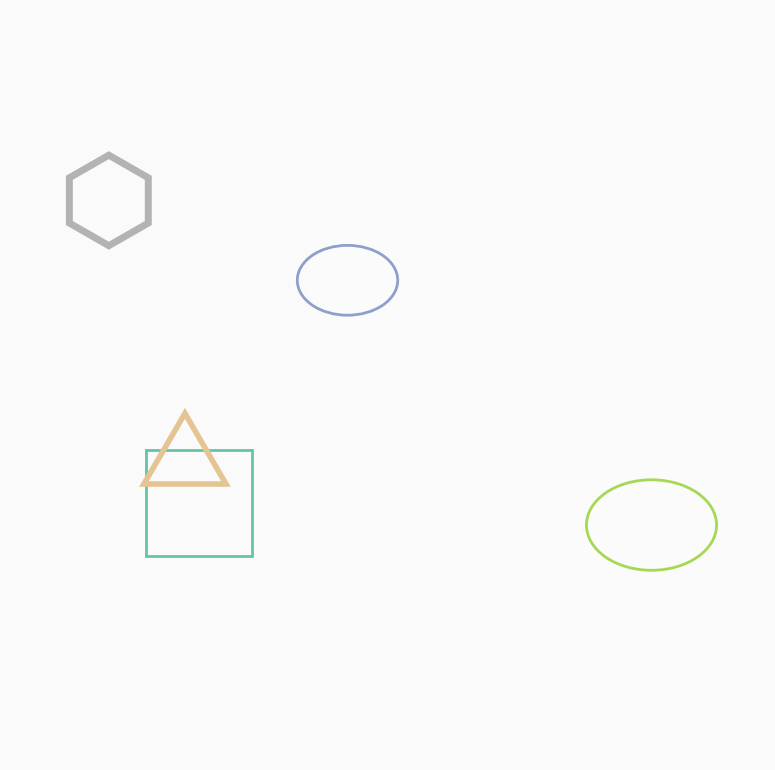[{"shape": "square", "thickness": 1, "radius": 0.34, "center": [0.257, 0.347]}, {"shape": "oval", "thickness": 1, "radius": 0.32, "center": [0.448, 0.636]}, {"shape": "oval", "thickness": 1, "radius": 0.42, "center": [0.841, 0.318]}, {"shape": "triangle", "thickness": 2, "radius": 0.31, "center": [0.239, 0.402]}, {"shape": "hexagon", "thickness": 2.5, "radius": 0.29, "center": [0.14, 0.74]}]